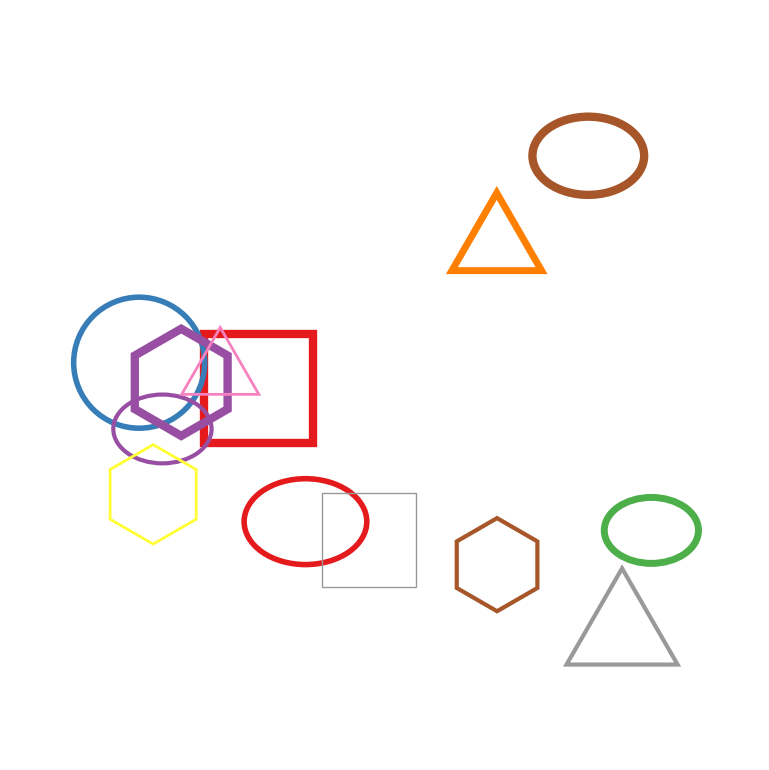[{"shape": "square", "thickness": 3, "radius": 0.36, "center": [0.335, 0.495]}, {"shape": "oval", "thickness": 2, "radius": 0.4, "center": [0.397, 0.323]}, {"shape": "circle", "thickness": 2, "radius": 0.43, "center": [0.181, 0.529]}, {"shape": "oval", "thickness": 2.5, "radius": 0.31, "center": [0.846, 0.311]}, {"shape": "oval", "thickness": 1.5, "radius": 0.32, "center": [0.211, 0.443]}, {"shape": "hexagon", "thickness": 3, "radius": 0.35, "center": [0.235, 0.503]}, {"shape": "triangle", "thickness": 2.5, "radius": 0.34, "center": [0.645, 0.682]}, {"shape": "hexagon", "thickness": 1, "radius": 0.32, "center": [0.199, 0.358]}, {"shape": "oval", "thickness": 3, "radius": 0.36, "center": [0.764, 0.798]}, {"shape": "hexagon", "thickness": 1.5, "radius": 0.3, "center": [0.646, 0.267]}, {"shape": "triangle", "thickness": 1, "radius": 0.29, "center": [0.286, 0.517]}, {"shape": "square", "thickness": 0.5, "radius": 0.3, "center": [0.479, 0.298]}, {"shape": "triangle", "thickness": 1.5, "radius": 0.42, "center": [0.808, 0.179]}]